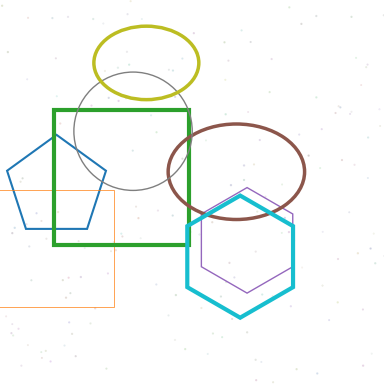[{"shape": "pentagon", "thickness": 1.5, "radius": 0.68, "center": [0.147, 0.515]}, {"shape": "square", "thickness": 0.5, "radius": 0.76, "center": [0.145, 0.354]}, {"shape": "square", "thickness": 3, "radius": 0.88, "center": [0.316, 0.538]}, {"shape": "hexagon", "thickness": 1, "radius": 0.69, "center": [0.642, 0.376]}, {"shape": "oval", "thickness": 2.5, "radius": 0.89, "center": [0.614, 0.554]}, {"shape": "circle", "thickness": 1, "radius": 0.77, "center": [0.346, 0.659]}, {"shape": "oval", "thickness": 2.5, "radius": 0.68, "center": [0.38, 0.837]}, {"shape": "hexagon", "thickness": 3, "radius": 0.79, "center": [0.624, 0.333]}]